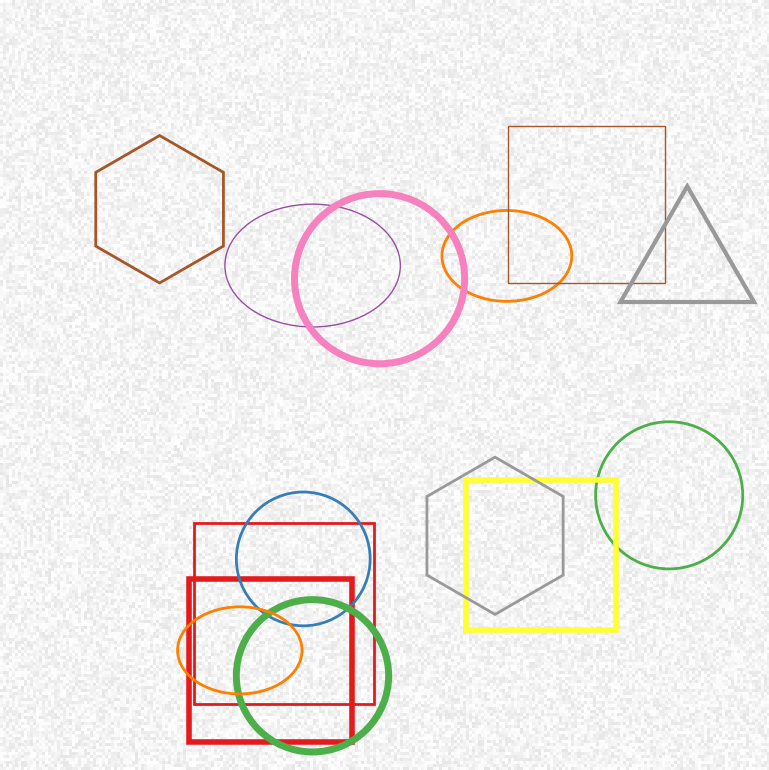[{"shape": "square", "thickness": 1, "radius": 0.59, "center": [0.369, 0.203]}, {"shape": "square", "thickness": 2, "radius": 0.53, "center": [0.351, 0.142]}, {"shape": "circle", "thickness": 1, "radius": 0.43, "center": [0.394, 0.274]}, {"shape": "circle", "thickness": 2.5, "radius": 0.49, "center": [0.406, 0.122]}, {"shape": "circle", "thickness": 1, "radius": 0.48, "center": [0.869, 0.357]}, {"shape": "oval", "thickness": 0.5, "radius": 0.57, "center": [0.406, 0.655]}, {"shape": "oval", "thickness": 1, "radius": 0.42, "center": [0.658, 0.668]}, {"shape": "oval", "thickness": 1, "radius": 0.4, "center": [0.311, 0.155]}, {"shape": "square", "thickness": 2, "radius": 0.49, "center": [0.703, 0.279]}, {"shape": "hexagon", "thickness": 1, "radius": 0.48, "center": [0.207, 0.728]}, {"shape": "square", "thickness": 0.5, "radius": 0.51, "center": [0.761, 0.734]}, {"shape": "circle", "thickness": 2.5, "radius": 0.55, "center": [0.493, 0.638]}, {"shape": "hexagon", "thickness": 1, "radius": 0.51, "center": [0.643, 0.304]}, {"shape": "triangle", "thickness": 1.5, "radius": 0.5, "center": [0.893, 0.658]}]